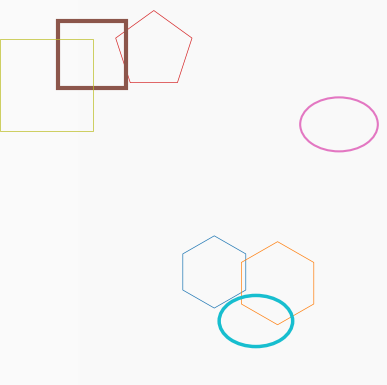[{"shape": "hexagon", "thickness": 0.5, "radius": 0.47, "center": [0.553, 0.294]}, {"shape": "hexagon", "thickness": 0.5, "radius": 0.54, "center": [0.716, 0.264]}, {"shape": "pentagon", "thickness": 0.5, "radius": 0.52, "center": [0.397, 0.869]}, {"shape": "square", "thickness": 3, "radius": 0.43, "center": [0.237, 0.858]}, {"shape": "oval", "thickness": 1.5, "radius": 0.5, "center": [0.875, 0.677]}, {"shape": "square", "thickness": 0.5, "radius": 0.6, "center": [0.121, 0.779]}, {"shape": "oval", "thickness": 2.5, "radius": 0.47, "center": [0.66, 0.166]}]